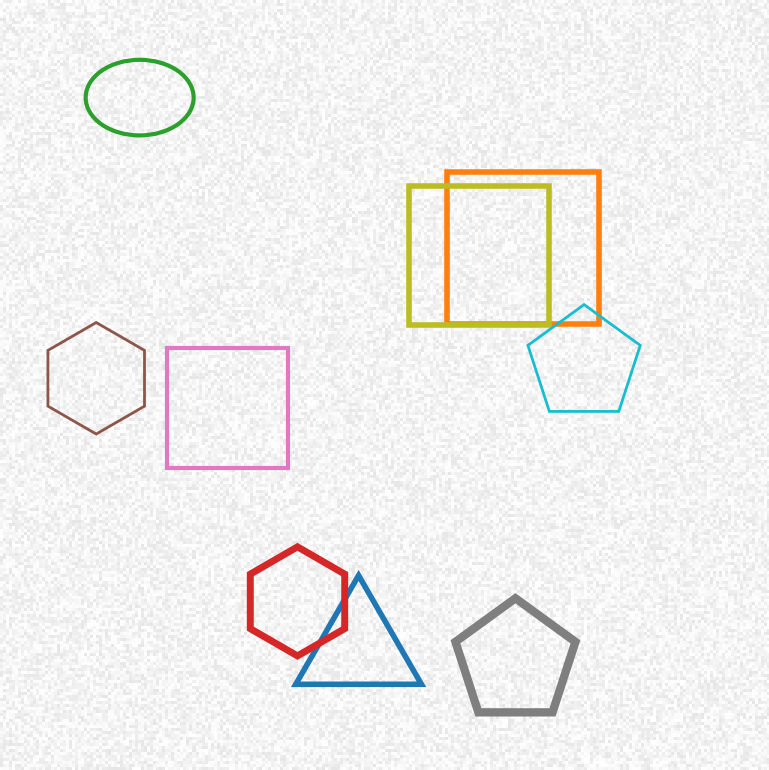[{"shape": "triangle", "thickness": 2, "radius": 0.47, "center": [0.466, 0.158]}, {"shape": "square", "thickness": 2, "radius": 0.5, "center": [0.679, 0.678]}, {"shape": "oval", "thickness": 1.5, "radius": 0.35, "center": [0.181, 0.873]}, {"shape": "hexagon", "thickness": 2.5, "radius": 0.35, "center": [0.386, 0.219]}, {"shape": "hexagon", "thickness": 1, "radius": 0.36, "center": [0.125, 0.509]}, {"shape": "square", "thickness": 1.5, "radius": 0.39, "center": [0.296, 0.47]}, {"shape": "pentagon", "thickness": 3, "radius": 0.41, "center": [0.669, 0.141]}, {"shape": "square", "thickness": 2, "radius": 0.45, "center": [0.622, 0.668]}, {"shape": "pentagon", "thickness": 1, "radius": 0.38, "center": [0.759, 0.528]}]